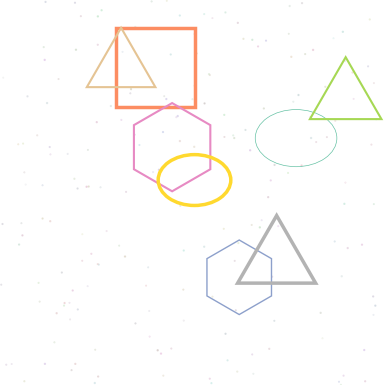[{"shape": "oval", "thickness": 0.5, "radius": 0.53, "center": [0.769, 0.641]}, {"shape": "square", "thickness": 2.5, "radius": 0.51, "center": [0.403, 0.824]}, {"shape": "hexagon", "thickness": 1, "radius": 0.48, "center": [0.621, 0.28]}, {"shape": "hexagon", "thickness": 1.5, "radius": 0.57, "center": [0.447, 0.618]}, {"shape": "triangle", "thickness": 1.5, "radius": 0.54, "center": [0.898, 0.744]}, {"shape": "oval", "thickness": 2.5, "radius": 0.47, "center": [0.505, 0.532]}, {"shape": "triangle", "thickness": 1.5, "radius": 0.51, "center": [0.315, 0.825]}, {"shape": "triangle", "thickness": 2.5, "radius": 0.58, "center": [0.719, 0.323]}]